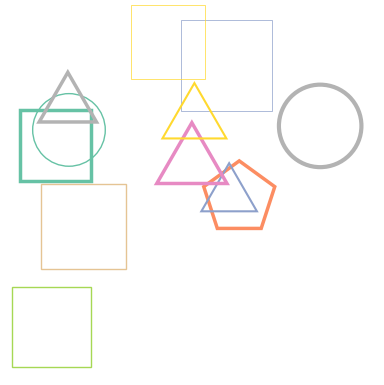[{"shape": "square", "thickness": 2.5, "radius": 0.46, "center": [0.143, 0.622]}, {"shape": "circle", "thickness": 1, "radius": 0.47, "center": [0.179, 0.663]}, {"shape": "pentagon", "thickness": 2.5, "radius": 0.48, "center": [0.621, 0.485]}, {"shape": "triangle", "thickness": 1.5, "radius": 0.42, "center": [0.595, 0.493]}, {"shape": "square", "thickness": 0.5, "radius": 0.59, "center": [0.588, 0.83]}, {"shape": "triangle", "thickness": 2.5, "radius": 0.53, "center": [0.498, 0.576]}, {"shape": "square", "thickness": 1, "radius": 0.52, "center": [0.134, 0.151]}, {"shape": "square", "thickness": 0.5, "radius": 0.48, "center": [0.436, 0.89]}, {"shape": "triangle", "thickness": 1.5, "radius": 0.48, "center": [0.505, 0.688]}, {"shape": "square", "thickness": 1, "radius": 0.55, "center": [0.217, 0.411]}, {"shape": "triangle", "thickness": 2.5, "radius": 0.43, "center": [0.176, 0.726]}, {"shape": "circle", "thickness": 3, "radius": 0.54, "center": [0.832, 0.673]}]